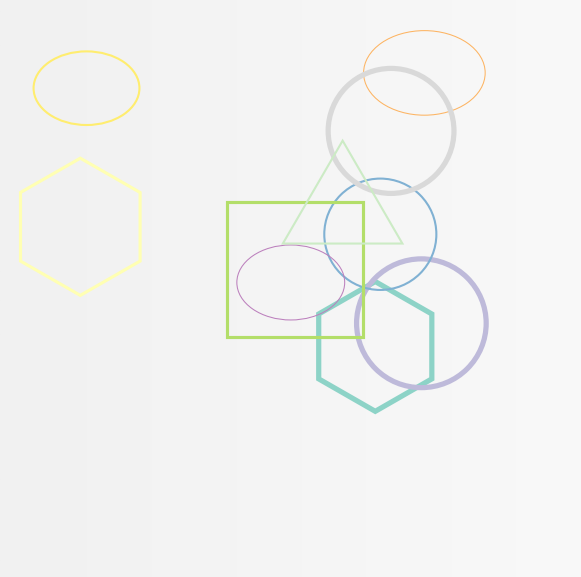[{"shape": "hexagon", "thickness": 2.5, "radius": 0.56, "center": [0.646, 0.399]}, {"shape": "hexagon", "thickness": 1.5, "radius": 0.59, "center": [0.138, 0.606]}, {"shape": "circle", "thickness": 2.5, "radius": 0.56, "center": [0.725, 0.439]}, {"shape": "circle", "thickness": 1, "radius": 0.48, "center": [0.654, 0.593]}, {"shape": "oval", "thickness": 0.5, "radius": 0.52, "center": [0.73, 0.873]}, {"shape": "square", "thickness": 1.5, "radius": 0.59, "center": [0.508, 0.532]}, {"shape": "circle", "thickness": 2.5, "radius": 0.54, "center": [0.673, 0.772]}, {"shape": "oval", "thickness": 0.5, "radius": 0.46, "center": [0.5, 0.51]}, {"shape": "triangle", "thickness": 1, "radius": 0.59, "center": [0.589, 0.637]}, {"shape": "oval", "thickness": 1, "radius": 0.46, "center": [0.149, 0.846]}]